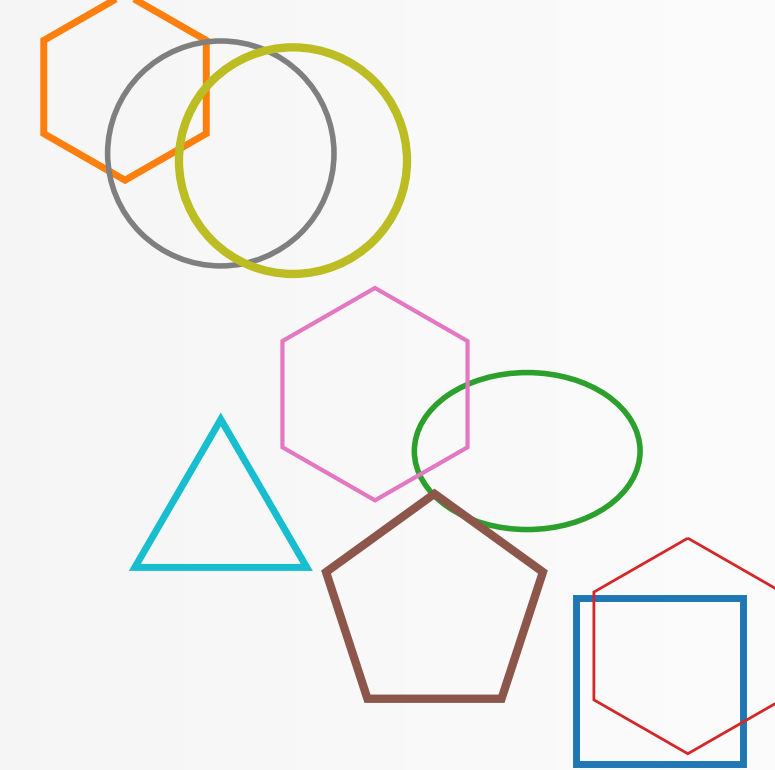[{"shape": "square", "thickness": 2.5, "radius": 0.54, "center": [0.851, 0.115]}, {"shape": "hexagon", "thickness": 2.5, "radius": 0.61, "center": [0.161, 0.887]}, {"shape": "oval", "thickness": 2, "radius": 0.73, "center": [0.68, 0.414]}, {"shape": "hexagon", "thickness": 1, "radius": 0.7, "center": [0.888, 0.161]}, {"shape": "pentagon", "thickness": 3, "radius": 0.74, "center": [0.561, 0.212]}, {"shape": "hexagon", "thickness": 1.5, "radius": 0.69, "center": [0.484, 0.488]}, {"shape": "circle", "thickness": 2, "radius": 0.73, "center": [0.285, 0.801]}, {"shape": "circle", "thickness": 3, "radius": 0.74, "center": [0.378, 0.791]}, {"shape": "triangle", "thickness": 2.5, "radius": 0.64, "center": [0.285, 0.327]}]